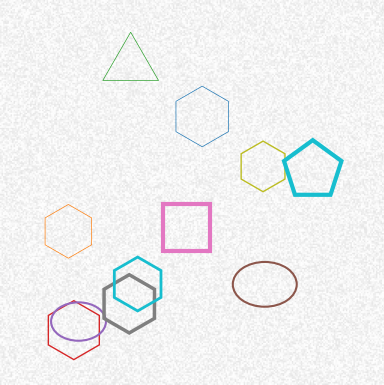[{"shape": "hexagon", "thickness": 0.5, "radius": 0.39, "center": [0.525, 0.697]}, {"shape": "hexagon", "thickness": 0.5, "radius": 0.35, "center": [0.178, 0.399]}, {"shape": "triangle", "thickness": 0.5, "radius": 0.42, "center": [0.339, 0.833]}, {"shape": "hexagon", "thickness": 1, "radius": 0.38, "center": [0.192, 0.142]}, {"shape": "oval", "thickness": 1.5, "radius": 0.36, "center": [0.204, 0.165]}, {"shape": "oval", "thickness": 1.5, "radius": 0.42, "center": [0.688, 0.261]}, {"shape": "square", "thickness": 3, "radius": 0.31, "center": [0.485, 0.409]}, {"shape": "hexagon", "thickness": 2.5, "radius": 0.38, "center": [0.336, 0.211]}, {"shape": "hexagon", "thickness": 1, "radius": 0.33, "center": [0.683, 0.568]}, {"shape": "pentagon", "thickness": 3, "radius": 0.39, "center": [0.812, 0.558]}, {"shape": "hexagon", "thickness": 2, "radius": 0.35, "center": [0.358, 0.262]}]